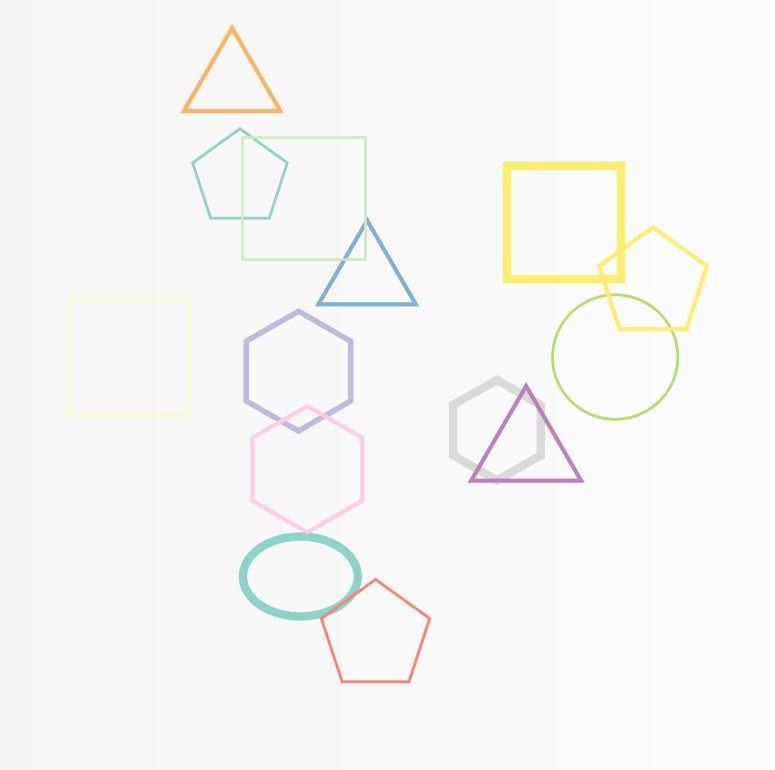[{"shape": "oval", "thickness": 3, "radius": 0.37, "center": [0.388, 0.251]}, {"shape": "pentagon", "thickness": 1, "radius": 0.32, "center": [0.31, 0.769]}, {"shape": "square", "thickness": 0.5, "radius": 0.38, "center": [0.166, 0.537]}, {"shape": "hexagon", "thickness": 2, "radius": 0.39, "center": [0.385, 0.518]}, {"shape": "pentagon", "thickness": 1, "radius": 0.37, "center": [0.485, 0.174]}, {"shape": "triangle", "thickness": 1.5, "radius": 0.36, "center": [0.474, 0.641]}, {"shape": "triangle", "thickness": 1.5, "radius": 0.36, "center": [0.3, 0.892]}, {"shape": "circle", "thickness": 1, "radius": 0.4, "center": [0.794, 0.536]}, {"shape": "hexagon", "thickness": 1.5, "radius": 0.41, "center": [0.397, 0.391]}, {"shape": "hexagon", "thickness": 3, "radius": 0.33, "center": [0.641, 0.441]}, {"shape": "triangle", "thickness": 1.5, "radius": 0.41, "center": [0.679, 0.417]}, {"shape": "square", "thickness": 1, "radius": 0.4, "center": [0.392, 0.743]}, {"shape": "pentagon", "thickness": 1.5, "radius": 0.37, "center": [0.843, 0.632]}, {"shape": "square", "thickness": 3, "radius": 0.37, "center": [0.728, 0.711]}]